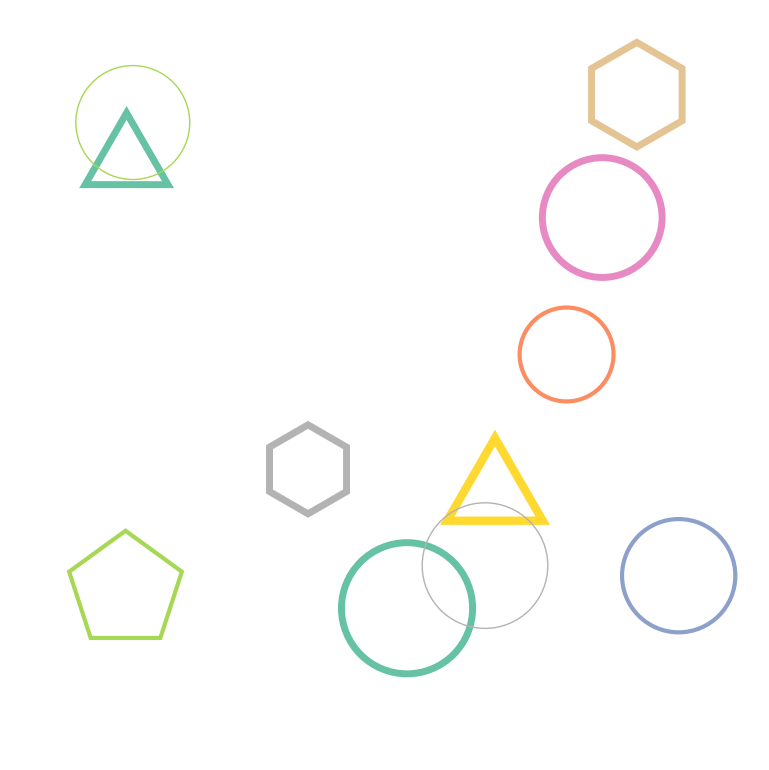[{"shape": "triangle", "thickness": 2.5, "radius": 0.31, "center": [0.164, 0.791]}, {"shape": "circle", "thickness": 2.5, "radius": 0.43, "center": [0.529, 0.21]}, {"shape": "circle", "thickness": 1.5, "radius": 0.3, "center": [0.736, 0.54]}, {"shape": "circle", "thickness": 1.5, "radius": 0.37, "center": [0.881, 0.252]}, {"shape": "circle", "thickness": 2.5, "radius": 0.39, "center": [0.782, 0.717]}, {"shape": "pentagon", "thickness": 1.5, "radius": 0.38, "center": [0.163, 0.234]}, {"shape": "circle", "thickness": 0.5, "radius": 0.37, "center": [0.172, 0.841]}, {"shape": "triangle", "thickness": 3, "radius": 0.36, "center": [0.643, 0.36]}, {"shape": "hexagon", "thickness": 2.5, "radius": 0.34, "center": [0.827, 0.877]}, {"shape": "circle", "thickness": 0.5, "radius": 0.41, "center": [0.63, 0.265]}, {"shape": "hexagon", "thickness": 2.5, "radius": 0.29, "center": [0.4, 0.39]}]